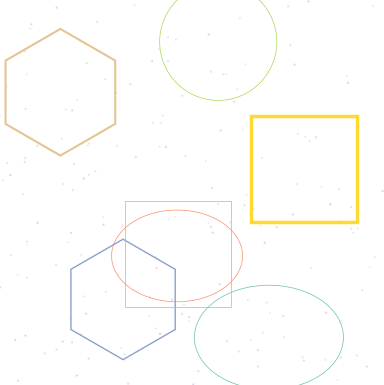[{"shape": "oval", "thickness": 0.5, "radius": 0.97, "center": [0.698, 0.124]}, {"shape": "oval", "thickness": 0.5, "radius": 0.85, "center": [0.46, 0.335]}, {"shape": "hexagon", "thickness": 1, "radius": 0.78, "center": [0.32, 0.222]}, {"shape": "circle", "thickness": 0.5, "radius": 0.76, "center": [0.567, 0.891]}, {"shape": "square", "thickness": 2.5, "radius": 0.69, "center": [0.79, 0.562]}, {"shape": "hexagon", "thickness": 1.5, "radius": 0.82, "center": [0.157, 0.76]}, {"shape": "square", "thickness": 0.5, "radius": 0.69, "center": [0.463, 0.339]}]